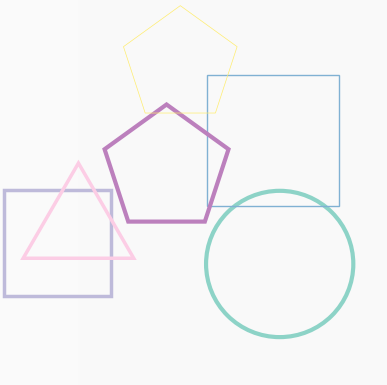[{"shape": "circle", "thickness": 3, "radius": 0.95, "center": [0.722, 0.314]}, {"shape": "square", "thickness": 2.5, "radius": 0.69, "center": [0.149, 0.368]}, {"shape": "square", "thickness": 1, "radius": 0.85, "center": [0.704, 0.635]}, {"shape": "triangle", "thickness": 2.5, "radius": 0.82, "center": [0.202, 0.412]}, {"shape": "pentagon", "thickness": 3, "radius": 0.84, "center": [0.43, 0.56]}, {"shape": "pentagon", "thickness": 0.5, "radius": 0.77, "center": [0.465, 0.831]}]